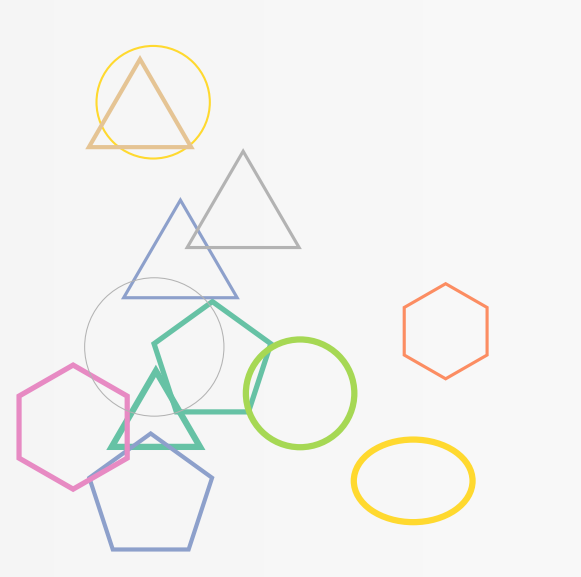[{"shape": "triangle", "thickness": 3, "radius": 0.44, "center": [0.268, 0.269]}, {"shape": "pentagon", "thickness": 2.5, "radius": 0.53, "center": [0.365, 0.371]}, {"shape": "hexagon", "thickness": 1.5, "radius": 0.41, "center": [0.767, 0.426]}, {"shape": "pentagon", "thickness": 2, "radius": 0.56, "center": [0.259, 0.137]}, {"shape": "triangle", "thickness": 1.5, "radius": 0.56, "center": [0.31, 0.54]}, {"shape": "hexagon", "thickness": 2.5, "radius": 0.54, "center": [0.126, 0.26]}, {"shape": "circle", "thickness": 3, "radius": 0.47, "center": [0.516, 0.318]}, {"shape": "circle", "thickness": 1, "radius": 0.49, "center": [0.264, 0.822]}, {"shape": "oval", "thickness": 3, "radius": 0.51, "center": [0.711, 0.166]}, {"shape": "triangle", "thickness": 2, "radius": 0.51, "center": [0.241, 0.795]}, {"shape": "triangle", "thickness": 1.5, "radius": 0.56, "center": [0.418, 0.626]}, {"shape": "circle", "thickness": 0.5, "radius": 0.6, "center": [0.265, 0.398]}]